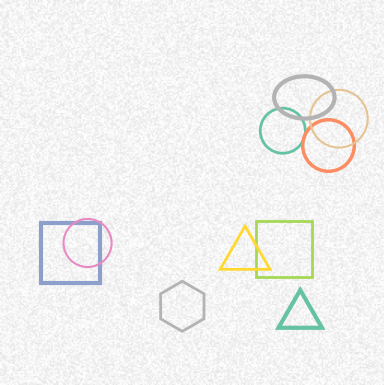[{"shape": "circle", "thickness": 2, "radius": 0.29, "center": [0.735, 0.66]}, {"shape": "triangle", "thickness": 3, "radius": 0.33, "center": [0.78, 0.181]}, {"shape": "circle", "thickness": 2.5, "radius": 0.33, "center": [0.853, 0.622]}, {"shape": "square", "thickness": 3, "radius": 0.39, "center": [0.184, 0.343]}, {"shape": "circle", "thickness": 1.5, "radius": 0.31, "center": [0.227, 0.369]}, {"shape": "square", "thickness": 2, "radius": 0.36, "center": [0.738, 0.354]}, {"shape": "triangle", "thickness": 2, "radius": 0.37, "center": [0.637, 0.338]}, {"shape": "circle", "thickness": 1.5, "radius": 0.37, "center": [0.88, 0.692]}, {"shape": "oval", "thickness": 3, "radius": 0.39, "center": [0.791, 0.747]}, {"shape": "hexagon", "thickness": 2, "radius": 0.33, "center": [0.474, 0.204]}]